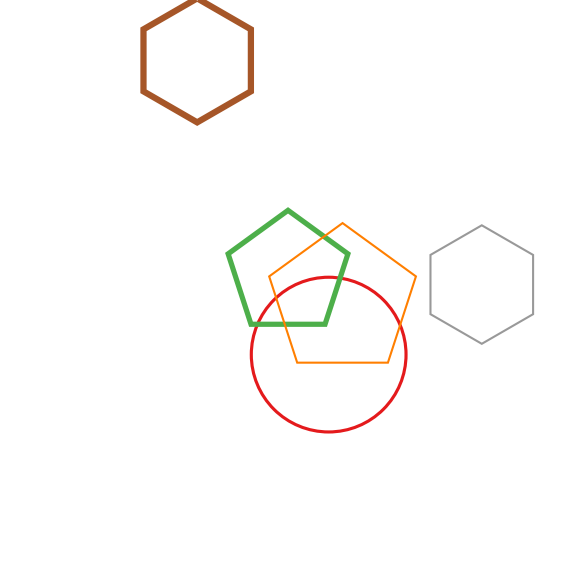[{"shape": "circle", "thickness": 1.5, "radius": 0.67, "center": [0.569, 0.385]}, {"shape": "pentagon", "thickness": 2.5, "radius": 0.55, "center": [0.499, 0.526]}, {"shape": "pentagon", "thickness": 1, "radius": 0.67, "center": [0.593, 0.479]}, {"shape": "hexagon", "thickness": 3, "radius": 0.54, "center": [0.341, 0.895]}, {"shape": "hexagon", "thickness": 1, "radius": 0.51, "center": [0.834, 0.506]}]